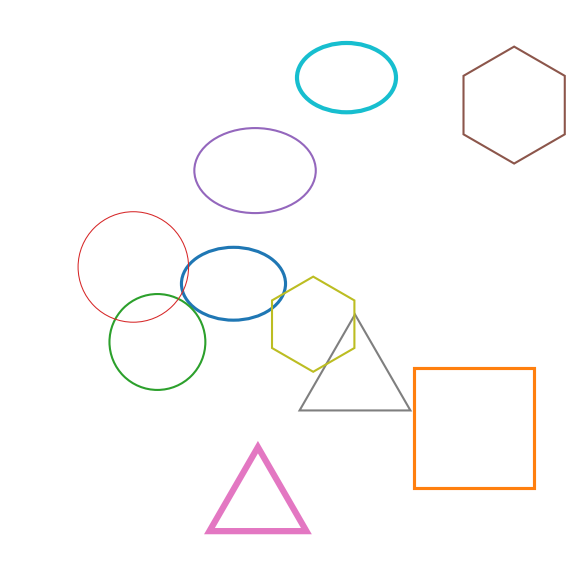[{"shape": "oval", "thickness": 1.5, "radius": 0.45, "center": [0.404, 0.508]}, {"shape": "square", "thickness": 1.5, "radius": 0.52, "center": [0.821, 0.258]}, {"shape": "circle", "thickness": 1, "radius": 0.42, "center": [0.273, 0.407]}, {"shape": "circle", "thickness": 0.5, "radius": 0.48, "center": [0.231, 0.537]}, {"shape": "oval", "thickness": 1, "radius": 0.53, "center": [0.442, 0.704]}, {"shape": "hexagon", "thickness": 1, "radius": 0.51, "center": [0.89, 0.817]}, {"shape": "triangle", "thickness": 3, "radius": 0.48, "center": [0.447, 0.128]}, {"shape": "triangle", "thickness": 1, "radius": 0.55, "center": [0.615, 0.344]}, {"shape": "hexagon", "thickness": 1, "radius": 0.41, "center": [0.542, 0.438]}, {"shape": "oval", "thickness": 2, "radius": 0.43, "center": [0.6, 0.865]}]